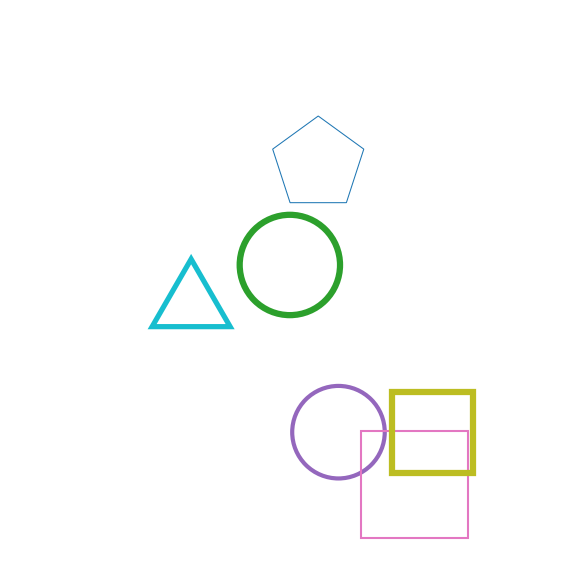[{"shape": "pentagon", "thickness": 0.5, "radius": 0.41, "center": [0.551, 0.715]}, {"shape": "circle", "thickness": 3, "radius": 0.43, "center": [0.502, 0.54]}, {"shape": "circle", "thickness": 2, "radius": 0.4, "center": [0.586, 0.251]}, {"shape": "square", "thickness": 1, "radius": 0.46, "center": [0.717, 0.161]}, {"shape": "square", "thickness": 3, "radius": 0.35, "center": [0.749, 0.25]}, {"shape": "triangle", "thickness": 2.5, "radius": 0.39, "center": [0.331, 0.472]}]